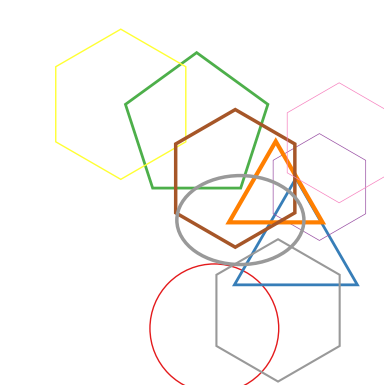[{"shape": "circle", "thickness": 1, "radius": 0.84, "center": [0.557, 0.147]}, {"shape": "triangle", "thickness": 2, "radius": 0.92, "center": [0.769, 0.352]}, {"shape": "pentagon", "thickness": 2, "radius": 0.97, "center": [0.511, 0.669]}, {"shape": "hexagon", "thickness": 0.5, "radius": 0.69, "center": [0.83, 0.514]}, {"shape": "triangle", "thickness": 3, "radius": 0.7, "center": [0.716, 0.493]}, {"shape": "hexagon", "thickness": 1, "radius": 0.98, "center": [0.314, 0.729]}, {"shape": "hexagon", "thickness": 2.5, "radius": 0.89, "center": [0.611, 0.537]}, {"shape": "hexagon", "thickness": 0.5, "radius": 0.78, "center": [0.881, 0.629]}, {"shape": "oval", "thickness": 2.5, "radius": 0.83, "center": [0.624, 0.428]}, {"shape": "hexagon", "thickness": 1.5, "radius": 0.92, "center": [0.722, 0.194]}]